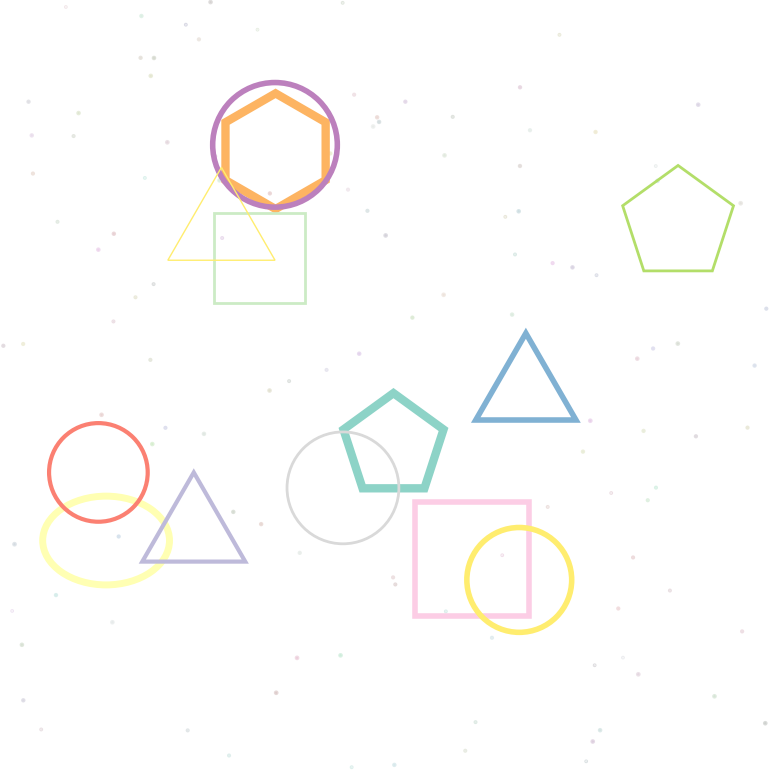[{"shape": "pentagon", "thickness": 3, "radius": 0.34, "center": [0.511, 0.421]}, {"shape": "oval", "thickness": 2.5, "radius": 0.41, "center": [0.138, 0.298]}, {"shape": "triangle", "thickness": 1.5, "radius": 0.39, "center": [0.252, 0.309]}, {"shape": "circle", "thickness": 1.5, "radius": 0.32, "center": [0.128, 0.386]}, {"shape": "triangle", "thickness": 2, "radius": 0.38, "center": [0.683, 0.492]}, {"shape": "hexagon", "thickness": 3, "radius": 0.38, "center": [0.358, 0.804]}, {"shape": "pentagon", "thickness": 1, "radius": 0.38, "center": [0.881, 0.709]}, {"shape": "square", "thickness": 2, "radius": 0.37, "center": [0.613, 0.274]}, {"shape": "circle", "thickness": 1, "radius": 0.36, "center": [0.445, 0.366]}, {"shape": "circle", "thickness": 2, "radius": 0.4, "center": [0.357, 0.812]}, {"shape": "square", "thickness": 1, "radius": 0.29, "center": [0.337, 0.665]}, {"shape": "circle", "thickness": 2, "radius": 0.34, "center": [0.674, 0.247]}, {"shape": "triangle", "thickness": 0.5, "radius": 0.4, "center": [0.288, 0.702]}]